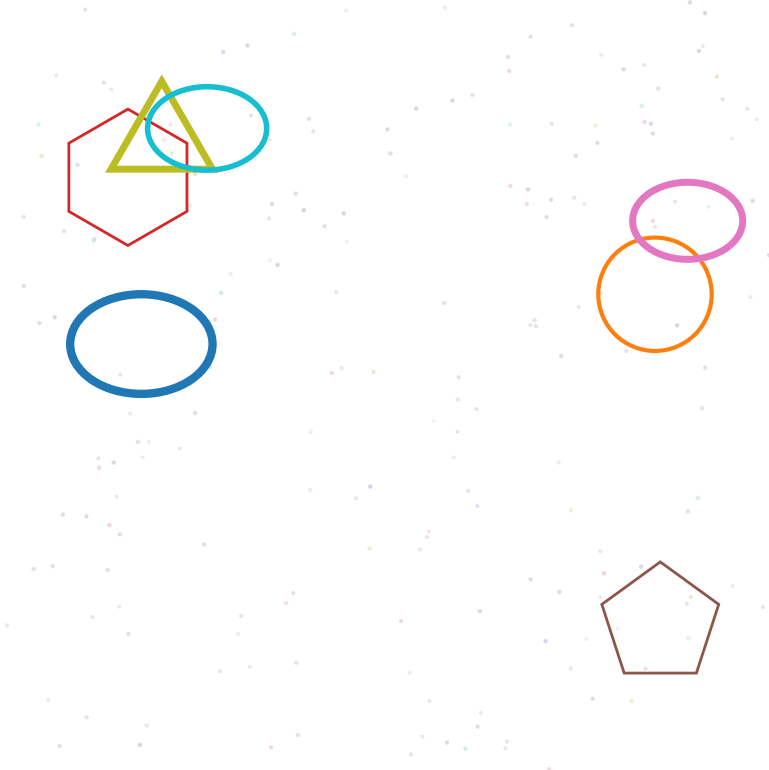[{"shape": "oval", "thickness": 3, "radius": 0.46, "center": [0.184, 0.553]}, {"shape": "circle", "thickness": 1.5, "radius": 0.37, "center": [0.851, 0.618]}, {"shape": "hexagon", "thickness": 1, "radius": 0.44, "center": [0.166, 0.77]}, {"shape": "pentagon", "thickness": 1, "radius": 0.4, "center": [0.858, 0.19]}, {"shape": "oval", "thickness": 2.5, "radius": 0.36, "center": [0.893, 0.713]}, {"shape": "triangle", "thickness": 2.5, "radius": 0.38, "center": [0.21, 0.818]}, {"shape": "oval", "thickness": 2, "radius": 0.39, "center": [0.269, 0.833]}]